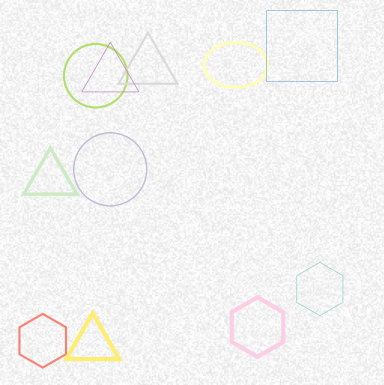[{"shape": "hexagon", "thickness": 0.5, "radius": 0.35, "center": [0.831, 0.249]}, {"shape": "oval", "thickness": 2, "radius": 0.42, "center": [0.613, 0.831]}, {"shape": "circle", "thickness": 1, "radius": 0.47, "center": [0.286, 0.56]}, {"shape": "hexagon", "thickness": 1.5, "radius": 0.35, "center": [0.111, 0.115]}, {"shape": "square", "thickness": 0.5, "radius": 0.46, "center": [0.783, 0.882]}, {"shape": "circle", "thickness": 1.5, "radius": 0.41, "center": [0.249, 0.803]}, {"shape": "hexagon", "thickness": 3, "radius": 0.39, "center": [0.669, 0.151]}, {"shape": "triangle", "thickness": 1.5, "radius": 0.44, "center": [0.384, 0.827]}, {"shape": "triangle", "thickness": 0.5, "radius": 0.43, "center": [0.287, 0.804]}, {"shape": "triangle", "thickness": 2.5, "radius": 0.4, "center": [0.131, 0.536]}, {"shape": "triangle", "thickness": 3, "radius": 0.4, "center": [0.241, 0.107]}]